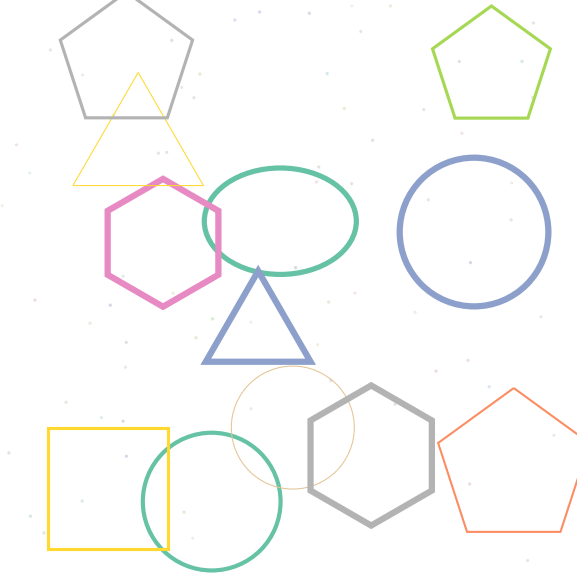[{"shape": "circle", "thickness": 2, "radius": 0.6, "center": [0.367, 0.131]}, {"shape": "oval", "thickness": 2.5, "radius": 0.66, "center": [0.485, 0.616]}, {"shape": "pentagon", "thickness": 1, "radius": 0.69, "center": [0.89, 0.19]}, {"shape": "circle", "thickness": 3, "radius": 0.64, "center": [0.821, 0.597]}, {"shape": "triangle", "thickness": 3, "radius": 0.52, "center": [0.447, 0.425]}, {"shape": "hexagon", "thickness": 3, "radius": 0.55, "center": [0.282, 0.579]}, {"shape": "pentagon", "thickness": 1.5, "radius": 0.54, "center": [0.851, 0.881]}, {"shape": "square", "thickness": 1.5, "radius": 0.52, "center": [0.187, 0.153]}, {"shape": "triangle", "thickness": 0.5, "radius": 0.65, "center": [0.239, 0.743]}, {"shape": "circle", "thickness": 0.5, "radius": 0.53, "center": [0.507, 0.259]}, {"shape": "hexagon", "thickness": 3, "radius": 0.61, "center": [0.643, 0.21]}, {"shape": "pentagon", "thickness": 1.5, "radius": 0.6, "center": [0.219, 0.893]}]